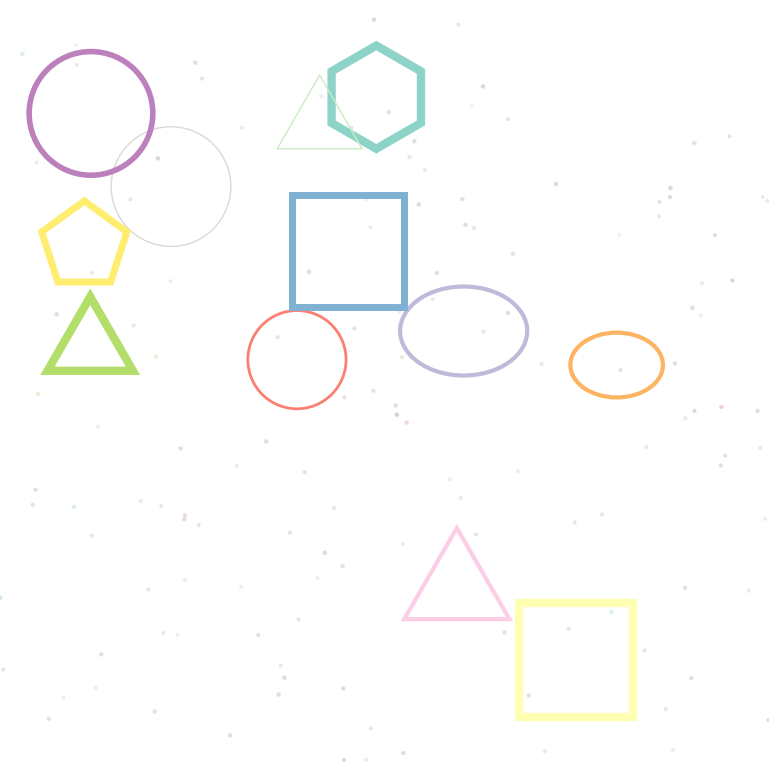[{"shape": "hexagon", "thickness": 3, "radius": 0.34, "center": [0.489, 0.874]}, {"shape": "square", "thickness": 3, "radius": 0.37, "center": [0.748, 0.143]}, {"shape": "oval", "thickness": 1.5, "radius": 0.41, "center": [0.602, 0.57]}, {"shape": "circle", "thickness": 1, "radius": 0.32, "center": [0.386, 0.533]}, {"shape": "square", "thickness": 2.5, "radius": 0.36, "center": [0.452, 0.674]}, {"shape": "oval", "thickness": 1.5, "radius": 0.3, "center": [0.801, 0.526]}, {"shape": "triangle", "thickness": 3, "radius": 0.32, "center": [0.117, 0.55]}, {"shape": "triangle", "thickness": 1.5, "radius": 0.39, "center": [0.593, 0.235]}, {"shape": "circle", "thickness": 0.5, "radius": 0.39, "center": [0.222, 0.758]}, {"shape": "circle", "thickness": 2, "radius": 0.4, "center": [0.118, 0.853]}, {"shape": "triangle", "thickness": 0.5, "radius": 0.32, "center": [0.415, 0.839]}, {"shape": "pentagon", "thickness": 2.5, "radius": 0.29, "center": [0.109, 0.681]}]